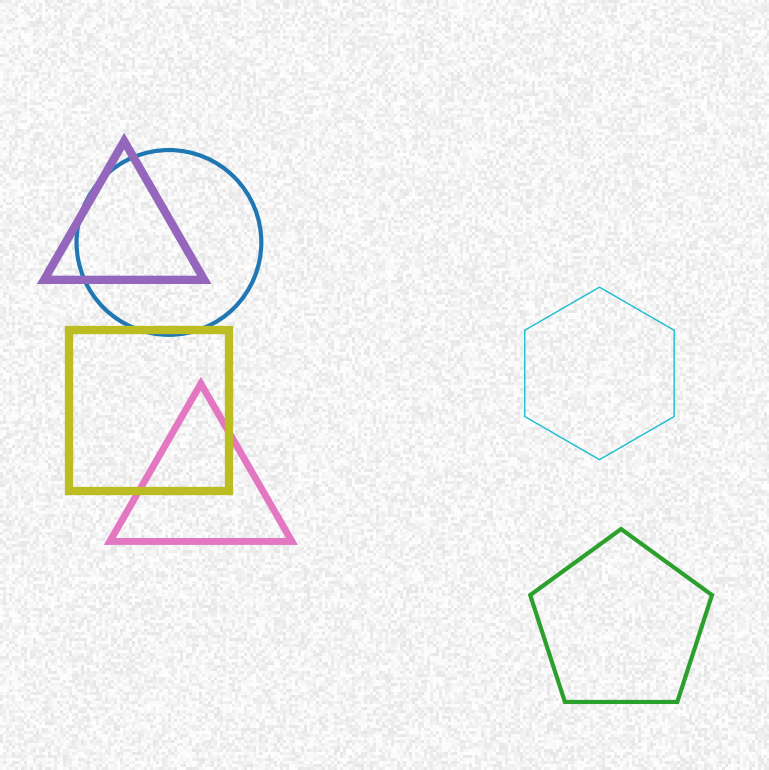[{"shape": "circle", "thickness": 1.5, "radius": 0.6, "center": [0.219, 0.685]}, {"shape": "pentagon", "thickness": 1.5, "radius": 0.62, "center": [0.807, 0.189]}, {"shape": "triangle", "thickness": 3, "radius": 0.6, "center": [0.161, 0.697]}, {"shape": "triangle", "thickness": 2.5, "radius": 0.68, "center": [0.261, 0.365]}, {"shape": "square", "thickness": 3, "radius": 0.52, "center": [0.193, 0.467]}, {"shape": "hexagon", "thickness": 0.5, "radius": 0.56, "center": [0.779, 0.515]}]